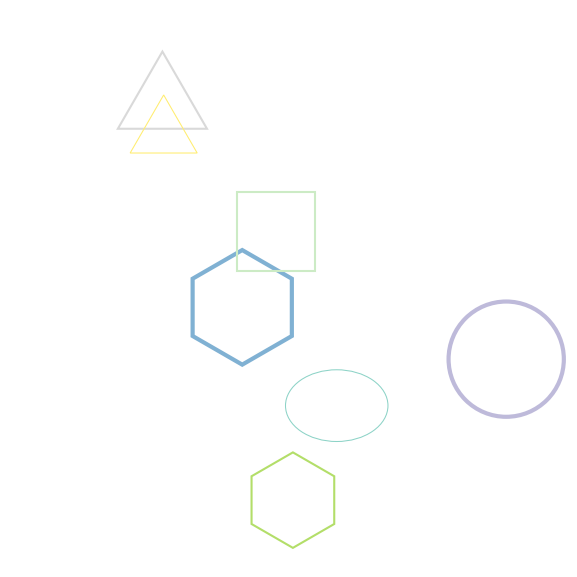[{"shape": "oval", "thickness": 0.5, "radius": 0.44, "center": [0.583, 0.297]}, {"shape": "circle", "thickness": 2, "radius": 0.5, "center": [0.877, 0.377]}, {"shape": "hexagon", "thickness": 2, "radius": 0.5, "center": [0.419, 0.467]}, {"shape": "hexagon", "thickness": 1, "radius": 0.41, "center": [0.507, 0.133]}, {"shape": "triangle", "thickness": 1, "radius": 0.45, "center": [0.281, 0.821]}, {"shape": "square", "thickness": 1, "radius": 0.34, "center": [0.478, 0.598]}, {"shape": "triangle", "thickness": 0.5, "radius": 0.34, "center": [0.283, 0.768]}]